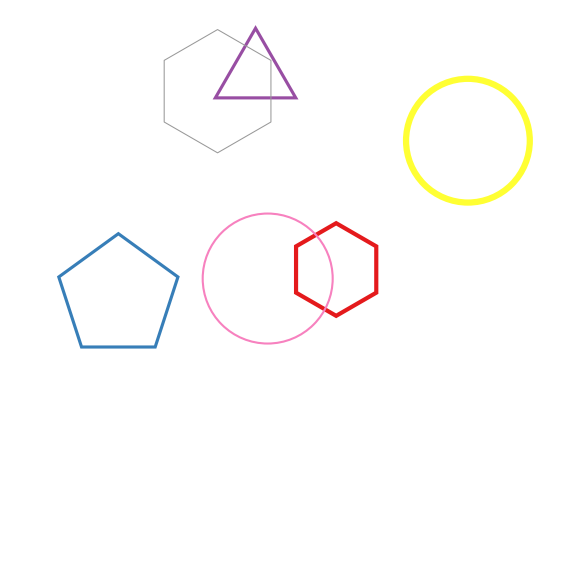[{"shape": "hexagon", "thickness": 2, "radius": 0.4, "center": [0.582, 0.532]}, {"shape": "pentagon", "thickness": 1.5, "radius": 0.54, "center": [0.205, 0.486]}, {"shape": "triangle", "thickness": 1.5, "radius": 0.4, "center": [0.443, 0.87]}, {"shape": "circle", "thickness": 3, "radius": 0.54, "center": [0.81, 0.756]}, {"shape": "circle", "thickness": 1, "radius": 0.56, "center": [0.464, 0.517]}, {"shape": "hexagon", "thickness": 0.5, "radius": 0.53, "center": [0.377, 0.841]}]